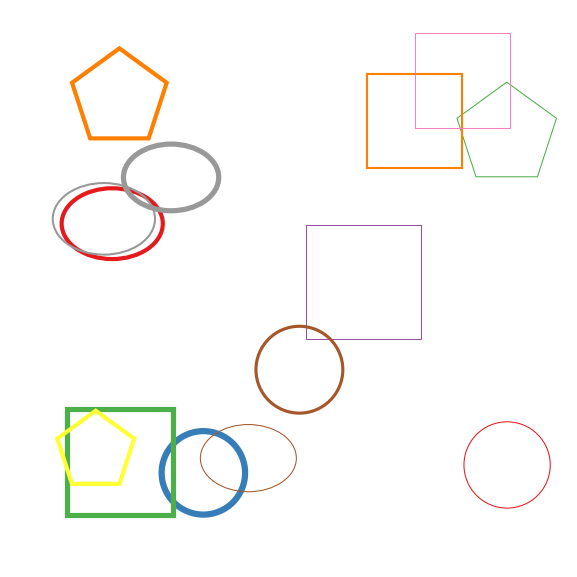[{"shape": "oval", "thickness": 2, "radius": 0.44, "center": [0.194, 0.612]}, {"shape": "circle", "thickness": 0.5, "radius": 0.37, "center": [0.878, 0.194]}, {"shape": "circle", "thickness": 3, "radius": 0.36, "center": [0.352, 0.18]}, {"shape": "square", "thickness": 2.5, "radius": 0.46, "center": [0.208, 0.199]}, {"shape": "pentagon", "thickness": 0.5, "radius": 0.45, "center": [0.877, 0.766]}, {"shape": "square", "thickness": 0.5, "radius": 0.5, "center": [0.63, 0.511]}, {"shape": "square", "thickness": 1, "radius": 0.41, "center": [0.718, 0.79]}, {"shape": "pentagon", "thickness": 2, "radius": 0.43, "center": [0.207, 0.829]}, {"shape": "pentagon", "thickness": 2, "radius": 0.35, "center": [0.166, 0.218]}, {"shape": "oval", "thickness": 0.5, "radius": 0.42, "center": [0.43, 0.206]}, {"shape": "circle", "thickness": 1.5, "radius": 0.38, "center": [0.518, 0.359]}, {"shape": "square", "thickness": 0.5, "radius": 0.41, "center": [0.801, 0.859]}, {"shape": "oval", "thickness": 2.5, "radius": 0.41, "center": [0.296, 0.692]}, {"shape": "oval", "thickness": 1, "radius": 0.44, "center": [0.18, 0.62]}]